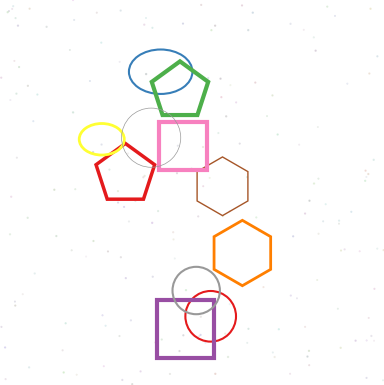[{"shape": "pentagon", "thickness": 2.5, "radius": 0.4, "center": [0.326, 0.547]}, {"shape": "circle", "thickness": 1.5, "radius": 0.33, "center": [0.547, 0.178]}, {"shape": "oval", "thickness": 1.5, "radius": 0.41, "center": [0.417, 0.814]}, {"shape": "pentagon", "thickness": 3, "radius": 0.39, "center": [0.467, 0.764]}, {"shape": "square", "thickness": 3, "radius": 0.37, "center": [0.482, 0.146]}, {"shape": "hexagon", "thickness": 2, "radius": 0.42, "center": [0.63, 0.343]}, {"shape": "oval", "thickness": 2, "radius": 0.29, "center": [0.264, 0.638]}, {"shape": "hexagon", "thickness": 1, "radius": 0.38, "center": [0.578, 0.516]}, {"shape": "square", "thickness": 3, "radius": 0.31, "center": [0.475, 0.62]}, {"shape": "circle", "thickness": 0.5, "radius": 0.38, "center": [0.393, 0.642]}, {"shape": "circle", "thickness": 1.5, "radius": 0.31, "center": [0.51, 0.245]}]